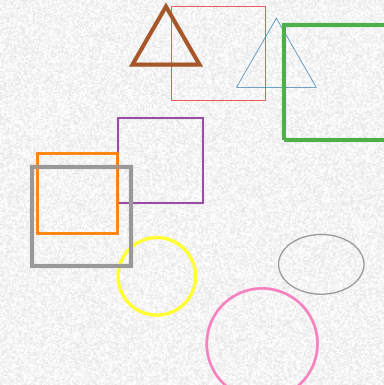[{"shape": "square", "thickness": 0.5, "radius": 0.61, "center": [0.566, 0.862]}, {"shape": "triangle", "thickness": 0.5, "radius": 0.6, "center": [0.718, 0.833]}, {"shape": "square", "thickness": 3, "radius": 0.74, "center": [0.887, 0.785]}, {"shape": "square", "thickness": 1.5, "radius": 0.55, "center": [0.416, 0.583]}, {"shape": "square", "thickness": 2, "radius": 0.52, "center": [0.2, 0.499]}, {"shape": "circle", "thickness": 2.5, "radius": 0.5, "center": [0.407, 0.282]}, {"shape": "triangle", "thickness": 3, "radius": 0.5, "center": [0.431, 0.882]}, {"shape": "circle", "thickness": 2, "radius": 0.72, "center": [0.681, 0.107]}, {"shape": "oval", "thickness": 1, "radius": 0.55, "center": [0.834, 0.313]}, {"shape": "square", "thickness": 3, "radius": 0.64, "center": [0.212, 0.437]}]